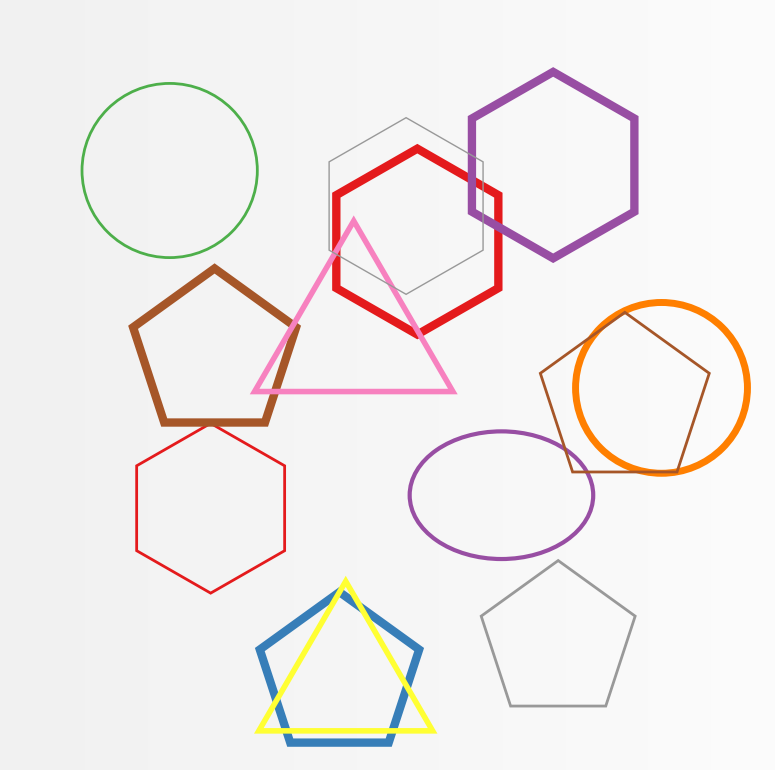[{"shape": "hexagon", "thickness": 1, "radius": 0.55, "center": [0.272, 0.34]}, {"shape": "hexagon", "thickness": 3, "radius": 0.6, "center": [0.539, 0.686]}, {"shape": "pentagon", "thickness": 3, "radius": 0.54, "center": [0.438, 0.123]}, {"shape": "circle", "thickness": 1, "radius": 0.57, "center": [0.219, 0.779]}, {"shape": "hexagon", "thickness": 3, "radius": 0.61, "center": [0.714, 0.786]}, {"shape": "oval", "thickness": 1.5, "radius": 0.59, "center": [0.647, 0.357]}, {"shape": "circle", "thickness": 2.5, "radius": 0.55, "center": [0.854, 0.496]}, {"shape": "triangle", "thickness": 2, "radius": 0.65, "center": [0.446, 0.116]}, {"shape": "pentagon", "thickness": 3, "radius": 0.55, "center": [0.277, 0.541]}, {"shape": "pentagon", "thickness": 1, "radius": 0.57, "center": [0.806, 0.48]}, {"shape": "triangle", "thickness": 2, "radius": 0.74, "center": [0.456, 0.565]}, {"shape": "hexagon", "thickness": 0.5, "radius": 0.57, "center": [0.524, 0.732]}, {"shape": "pentagon", "thickness": 1, "radius": 0.52, "center": [0.72, 0.168]}]